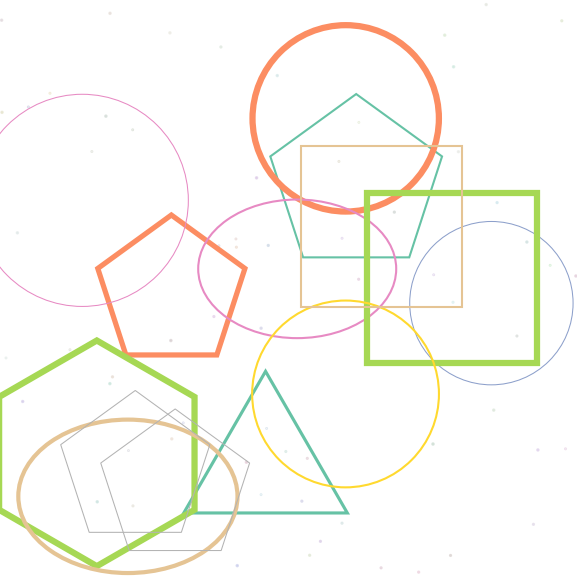[{"shape": "triangle", "thickness": 1.5, "radius": 0.82, "center": [0.46, 0.193]}, {"shape": "pentagon", "thickness": 1, "radius": 0.78, "center": [0.617, 0.68]}, {"shape": "pentagon", "thickness": 2.5, "radius": 0.67, "center": [0.297, 0.493]}, {"shape": "circle", "thickness": 3, "radius": 0.81, "center": [0.599, 0.794]}, {"shape": "circle", "thickness": 0.5, "radius": 0.71, "center": [0.851, 0.474]}, {"shape": "circle", "thickness": 0.5, "radius": 0.92, "center": [0.142, 0.652]}, {"shape": "oval", "thickness": 1, "radius": 0.86, "center": [0.515, 0.534]}, {"shape": "hexagon", "thickness": 3, "radius": 0.98, "center": [0.168, 0.214]}, {"shape": "square", "thickness": 3, "radius": 0.74, "center": [0.782, 0.518]}, {"shape": "circle", "thickness": 1, "radius": 0.81, "center": [0.598, 0.317]}, {"shape": "square", "thickness": 1, "radius": 0.7, "center": [0.661, 0.607]}, {"shape": "oval", "thickness": 2, "radius": 0.95, "center": [0.221, 0.14]}, {"shape": "pentagon", "thickness": 0.5, "radius": 0.68, "center": [0.234, 0.187]}, {"shape": "pentagon", "thickness": 0.5, "radius": 0.68, "center": [0.303, 0.155]}]